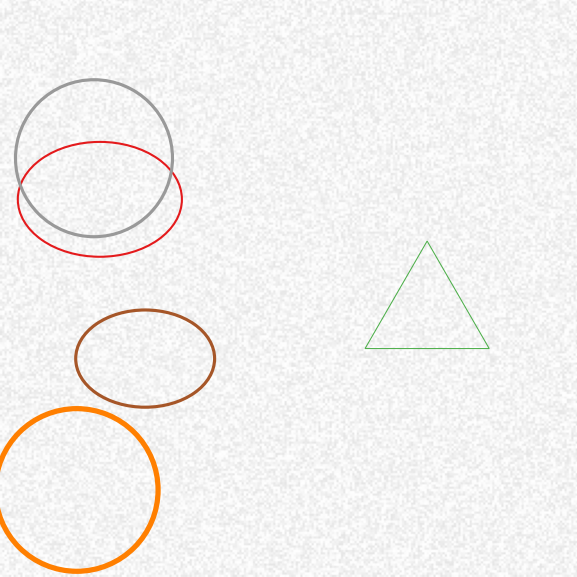[{"shape": "oval", "thickness": 1, "radius": 0.71, "center": [0.173, 0.654]}, {"shape": "triangle", "thickness": 0.5, "radius": 0.62, "center": [0.74, 0.458]}, {"shape": "circle", "thickness": 2.5, "radius": 0.7, "center": [0.133, 0.151]}, {"shape": "oval", "thickness": 1.5, "radius": 0.6, "center": [0.251, 0.378]}, {"shape": "circle", "thickness": 1.5, "radius": 0.68, "center": [0.163, 0.725]}]